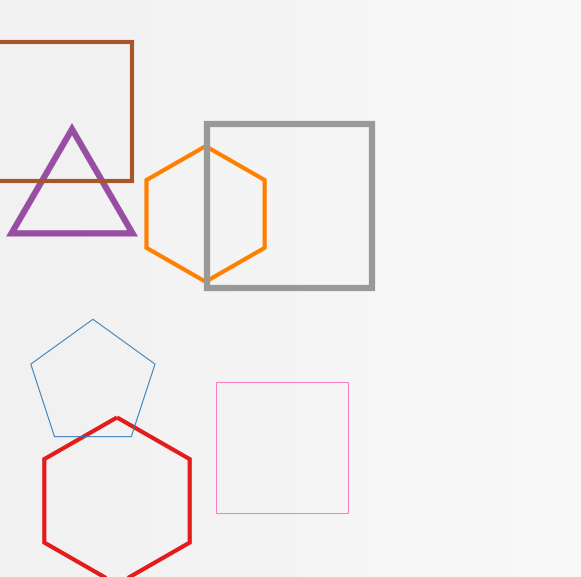[{"shape": "hexagon", "thickness": 2, "radius": 0.72, "center": [0.201, 0.132]}, {"shape": "pentagon", "thickness": 0.5, "radius": 0.56, "center": [0.16, 0.334]}, {"shape": "triangle", "thickness": 3, "radius": 0.6, "center": [0.124, 0.655]}, {"shape": "hexagon", "thickness": 2, "radius": 0.59, "center": [0.354, 0.629]}, {"shape": "square", "thickness": 2, "radius": 0.6, "center": [0.107, 0.806]}, {"shape": "square", "thickness": 0.5, "radius": 0.57, "center": [0.485, 0.225]}, {"shape": "square", "thickness": 3, "radius": 0.71, "center": [0.498, 0.643]}]